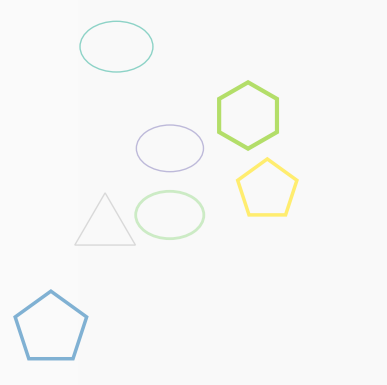[{"shape": "oval", "thickness": 1, "radius": 0.47, "center": [0.301, 0.879]}, {"shape": "oval", "thickness": 1, "radius": 0.43, "center": [0.438, 0.615]}, {"shape": "pentagon", "thickness": 2.5, "radius": 0.48, "center": [0.131, 0.147]}, {"shape": "hexagon", "thickness": 3, "radius": 0.43, "center": [0.64, 0.7]}, {"shape": "triangle", "thickness": 1, "radius": 0.45, "center": [0.271, 0.409]}, {"shape": "oval", "thickness": 2, "radius": 0.44, "center": [0.438, 0.442]}, {"shape": "pentagon", "thickness": 2.5, "radius": 0.4, "center": [0.69, 0.507]}]